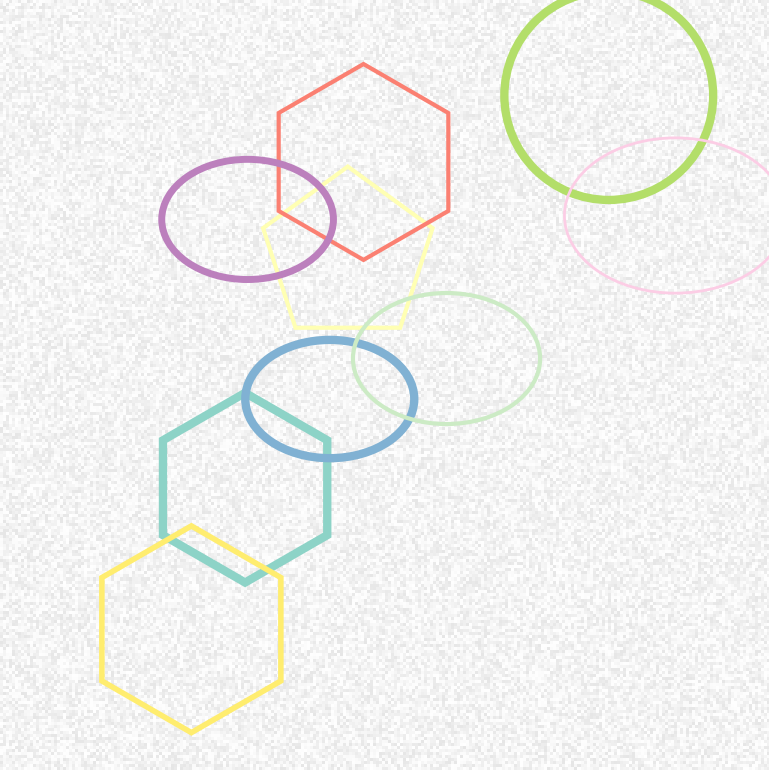[{"shape": "hexagon", "thickness": 3, "radius": 0.62, "center": [0.318, 0.367]}, {"shape": "pentagon", "thickness": 1.5, "radius": 0.58, "center": [0.452, 0.668]}, {"shape": "hexagon", "thickness": 1.5, "radius": 0.64, "center": [0.472, 0.79]}, {"shape": "oval", "thickness": 3, "radius": 0.55, "center": [0.428, 0.482]}, {"shape": "circle", "thickness": 3, "radius": 0.68, "center": [0.791, 0.876]}, {"shape": "oval", "thickness": 1, "radius": 0.72, "center": [0.877, 0.72]}, {"shape": "oval", "thickness": 2.5, "radius": 0.56, "center": [0.322, 0.715]}, {"shape": "oval", "thickness": 1.5, "radius": 0.61, "center": [0.58, 0.534]}, {"shape": "hexagon", "thickness": 2, "radius": 0.67, "center": [0.249, 0.183]}]